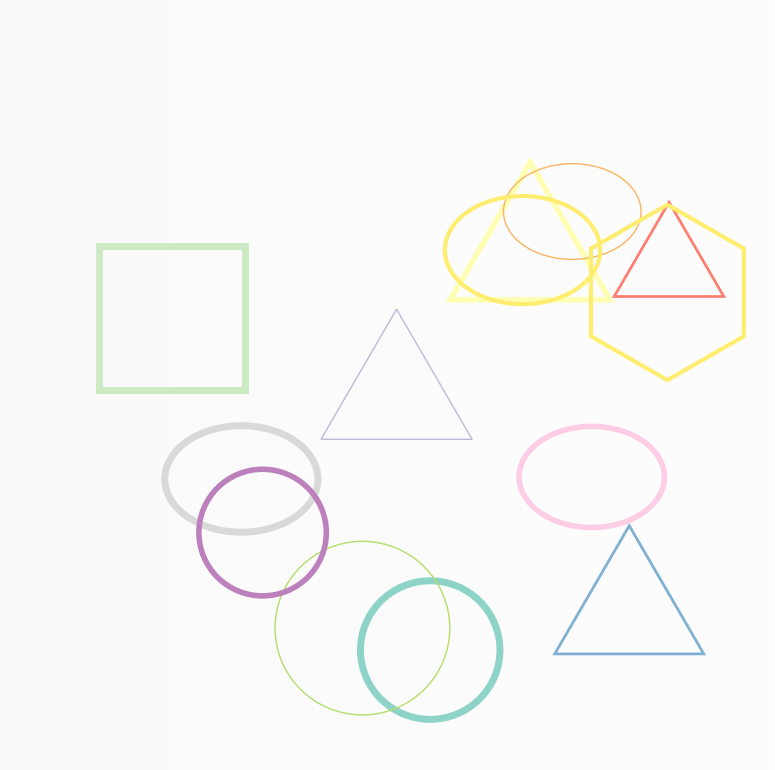[{"shape": "circle", "thickness": 2.5, "radius": 0.45, "center": [0.555, 0.156]}, {"shape": "triangle", "thickness": 2, "radius": 0.59, "center": [0.684, 0.67]}, {"shape": "triangle", "thickness": 0.5, "radius": 0.56, "center": [0.512, 0.486]}, {"shape": "triangle", "thickness": 1, "radius": 0.41, "center": [0.863, 0.656]}, {"shape": "triangle", "thickness": 1, "radius": 0.56, "center": [0.812, 0.206]}, {"shape": "oval", "thickness": 0.5, "radius": 0.44, "center": [0.738, 0.725]}, {"shape": "circle", "thickness": 0.5, "radius": 0.56, "center": [0.468, 0.184]}, {"shape": "oval", "thickness": 2, "radius": 0.47, "center": [0.764, 0.381]}, {"shape": "oval", "thickness": 2.5, "radius": 0.49, "center": [0.311, 0.378]}, {"shape": "circle", "thickness": 2, "radius": 0.41, "center": [0.339, 0.308]}, {"shape": "square", "thickness": 2.5, "radius": 0.47, "center": [0.222, 0.587]}, {"shape": "hexagon", "thickness": 1.5, "radius": 0.57, "center": [0.861, 0.62]}, {"shape": "oval", "thickness": 1.5, "radius": 0.5, "center": [0.674, 0.675]}]